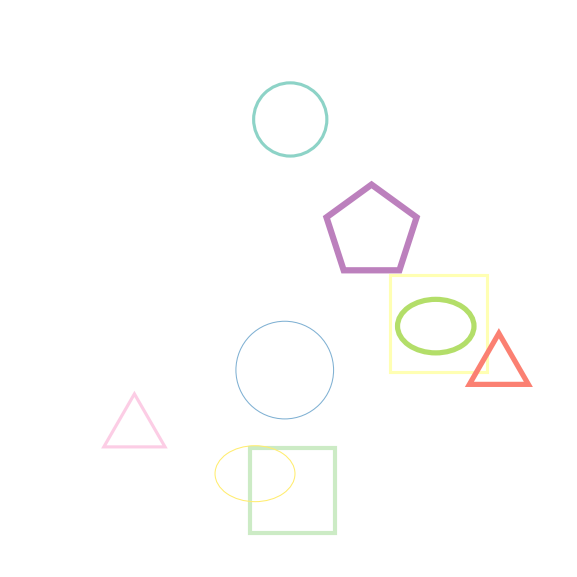[{"shape": "circle", "thickness": 1.5, "radius": 0.32, "center": [0.503, 0.792]}, {"shape": "square", "thickness": 1.5, "radius": 0.42, "center": [0.759, 0.439]}, {"shape": "triangle", "thickness": 2.5, "radius": 0.29, "center": [0.864, 0.363]}, {"shape": "circle", "thickness": 0.5, "radius": 0.42, "center": [0.493, 0.358]}, {"shape": "oval", "thickness": 2.5, "radius": 0.33, "center": [0.755, 0.434]}, {"shape": "triangle", "thickness": 1.5, "radius": 0.31, "center": [0.233, 0.256]}, {"shape": "pentagon", "thickness": 3, "radius": 0.41, "center": [0.643, 0.597]}, {"shape": "square", "thickness": 2, "radius": 0.37, "center": [0.507, 0.15]}, {"shape": "oval", "thickness": 0.5, "radius": 0.35, "center": [0.442, 0.179]}]